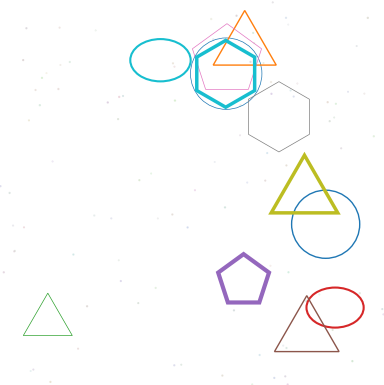[{"shape": "circle", "thickness": 0.5, "radius": 0.46, "center": [0.588, 0.809]}, {"shape": "circle", "thickness": 1, "radius": 0.44, "center": [0.846, 0.418]}, {"shape": "triangle", "thickness": 1, "radius": 0.47, "center": [0.636, 0.878]}, {"shape": "triangle", "thickness": 0.5, "radius": 0.37, "center": [0.124, 0.165]}, {"shape": "oval", "thickness": 1.5, "radius": 0.37, "center": [0.87, 0.201]}, {"shape": "pentagon", "thickness": 3, "radius": 0.35, "center": [0.633, 0.27]}, {"shape": "triangle", "thickness": 1, "radius": 0.48, "center": [0.797, 0.135]}, {"shape": "pentagon", "thickness": 0.5, "radius": 0.47, "center": [0.59, 0.844]}, {"shape": "hexagon", "thickness": 0.5, "radius": 0.46, "center": [0.725, 0.697]}, {"shape": "triangle", "thickness": 2.5, "radius": 0.5, "center": [0.791, 0.497]}, {"shape": "hexagon", "thickness": 2.5, "radius": 0.43, "center": [0.586, 0.808]}, {"shape": "oval", "thickness": 1.5, "radius": 0.39, "center": [0.417, 0.844]}]